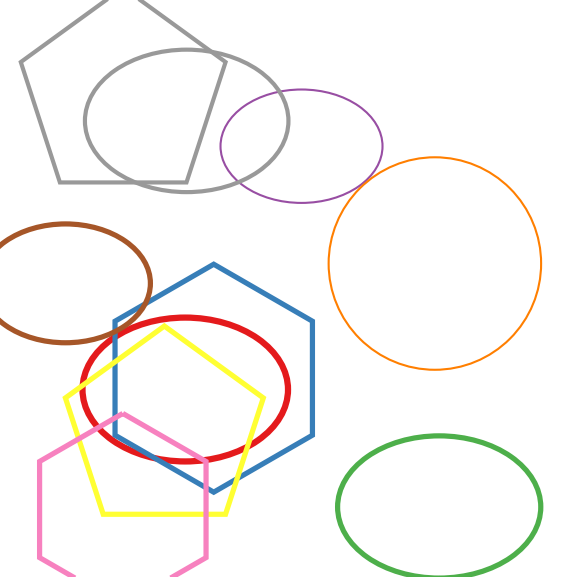[{"shape": "oval", "thickness": 3, "radius": 0.89, "center": [0.321, 0.325]}, {"shape": "hexagon", "thickness": 2.5, "radius": 0.99, "center": [0.37, 0.344]}, {"shape": "oval", "thickness": 2.5, "radius": 0.88, "center": [0.76, 0.121]}, {"shape": "oval", "thickness": 1, "radius": 0.7, "center": [0.522, 0.746]}, {"shape": "circle", "thickness": 1, "radius": 0.92, "center": [0.753, 0.543]}, {"shape": "pentagon", "thickness": 2.5, "radius": 0.9, "center": [0.285, 0.254]}, {"shape": "oval", "thickness": 2.5, "radius": 0.73, "center": [0.113, 0.508]}, {"shape": "hexagon", "thickness": 2.5, "radius": 0.83, "center": [0.213, 0.117]}, {"shape": "pentagon", "thickness": 2, "radius": 0.93, "center": [0.213, 0.834]}, {"shape": "oval", "thickness": 2, "radius": 0.88, "center": [0.323, 0.79]}]